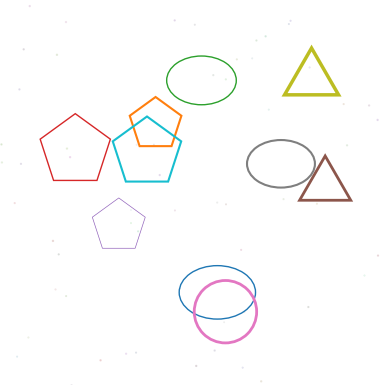[{"shape": "oval", "thickness": 1, "radius": 0.5, "center": [0.565, 0.241]}, {"shape": "pentagon", "thickness": 1.5, "radius": 0.35, "center": [0.404, 0.678]}, {"shape": "oval", "thickness": 1, "radius": 0.45, "center": [0.523, 0.791]}, {"shape": "pentagon", "thickness": 1, "radius": 0.48, "center": [0.196, 0.609]}, {"shape": "pentagon", "thickness": 0.5, "radius": 0.36, "center": [0.309, 0.414]}, {"shape": "triangle", "thickness": 2, "radius": 0.38, "center": [0.845, 0.518]}, {"shape": "circle", "thickness": 2, "radius": 0.41, "center": [0.586, 0.19]}, {"shape": "oval", "thickness": 1.5, "radius": 0.44, "center": [0.73, 0.575]}, {"shape": "triangle", "thickness": 2.5, "radius": 0.4, "center": [0.809, 0.794]}, {"shape": "pentagon", "thickness": 1.5, "radius": 0.47, "center": [0.382, 0.604]}]